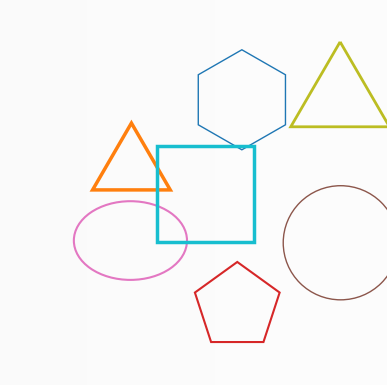[{"shape": "hexagon", "thickness": 1, "radius": 0.65, "center": [0.624, 0.741]}, {"shape": "triangle", "thickness": 2.5, "radius": 0.58, "center": [0.339, 0.565]}, {"shape": "pentagon", "thickness": 1.5, "radius": 0.57, "center": [0.612, 0.205]}, {"shape": "circle", "thickness": 1, "radius": 0.74, "center": [0.879, 0.369]}, {"shape": "oval", "thickness": 1.5, "radius": 0.73, "center": [0.337, 0.375]}, {"shape": "triangle", "thickness": 2, "radius": 0.74, "center": [0.878, 0.744]}, {"shape": "square", "thickness": 2.5, "radius": 0.62, "center": [0.53, 0.496]}]